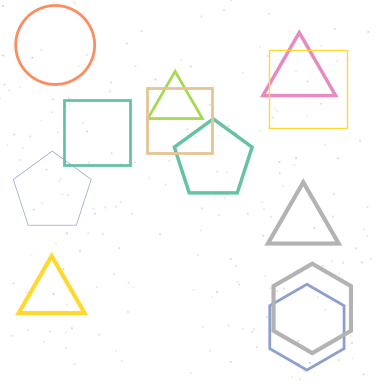[{"shape": "square", "thickness": 2, "radius": 0.43, "center": [0.252, 0.656]}, {"shape": "pentagon", "thickness": 2.5, "radius": 0.53, "center": [0.554, 0.585]}, {"shape": "circle", "thickness": 2, "radius": 0.51, "center": [0.143, 0.883]}, {"shape": "pentagon", "thickness": 0.5, "radius": 0.53, "center": [0.136, 0.501]}, {"shape": "hexagon", "thickness": 2, "radius": 0.56, "center": [0.797, 0.15]}, {"shape": "triangle", "thickness": 2.5, "radius": 0.55, "center": [0.777, 0.806]}, {"shape": "triangle", "thickness": 2, "radius": 0.41, "center": [0.455, 0.733]}, {"shape": "square", "thickness": 1, "radius": 0.51, "center": [0.799, 0.769]}, {"shape": "triangle", "thickness": 3, "radius": 0.49, "center": [0.134, 0.236]}, {"shape": "square", "thickness": 2, "radius": 0.42, "center": [0.466, 0.687]}, {"shape": "triangle", "thickness": 3, "radius": 0.53, "center": [0.788, 0.42]}, {"shape": "hexagon", "thickness": 3, "radius": 0.58, "center": [0.811, 0.199]}]